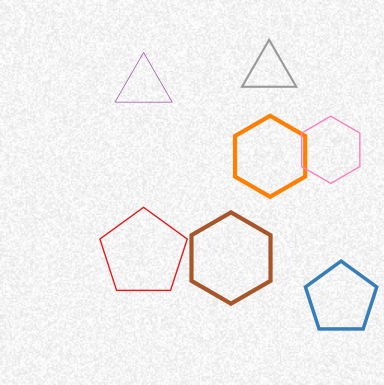[{"shape": "pentagon", "thickness": 1, "radius": 0.6, "center": [0.373, 0.342]}, {"shape": "pentagon", "thickness": 2.5, "radius": 0.49, "center": [0.886, 0.224]}, {"shape": "triangle", "thickness": 0.5, "radius": 0.43, "center": [0.373, 0.778]}, {"shape": "hexagon", "thickness": 3, "radius": 0.53, "center": [0.702, 0.594]}, {"shape": "hexagon", "thickness": 3, "radius": 0.59, "center": [0.6, 0.33]}, {"shape": "hexagon", "thickness": 1, "radius": 0.44, "center": [0.859, 0.611]}, {"shape": "triangle", "thickness": 1.5, "radius": 0.41, "center": [0.699, 0.815]}]